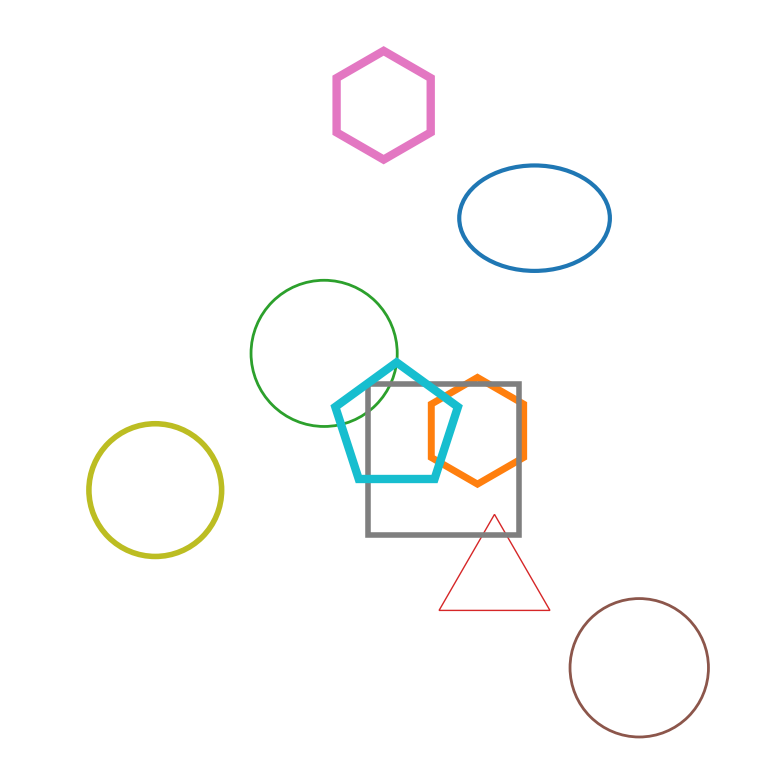[{"shape": "oval", "thickness": 1.5, "radius": 0.49, "center": [0.694, 0.717]}, {"shape": "hexagon", "thickness": 2.5, "radius": 0.35, "center": [0.62, 0.441]}, {"shape": "circle", "thickness": 1, "radius": 0.47, "center": [0.421, 0.541]}, {"shape": "triangle", "thickness": 0.5, "radius": 0.42, "center": [0.642, 0.249]}, {"shape": "circle", "thickness": 1, "radius": 0.45, "center": [0.83, 0.133]}, {"shape": "hexagon", "thickness": 3, "radius": 0.35, "center": [0.498, 0.863]}, {"shape": "square", "thickness": 2, "radius": 0.49, "center": [0.576, 0.403]}, {"shape": "circle", "thickness": 2, "radius": 0.43, "center": [0.202, 0.364]}, {"shape": "pentagon", "thickness": 3, "radius": 0.42, "center": [0.515, 0.446]}]